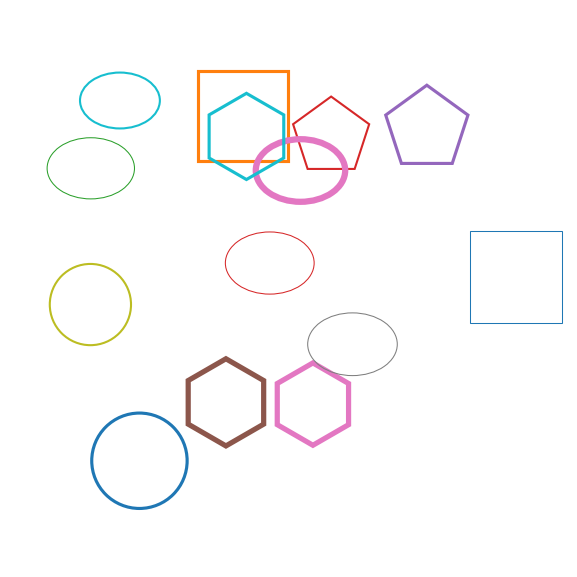[{"shape": "square", "thickness": 0.5, "radius": 0.4, "center": [0.894, 0.52]}, {"shape": "circle", "thickness": 1.5, "radius": 0.41, "center": [0.241, 0.201]}, {"shape": "square", "thickness": 1.5, "radius": 0.39, "center": [0.42, 0.798]}, {"shape": "oval", "thickness": 0.5, "radius": 0.38, "center": [0.157, 0.708]}, {"shape": "pentagon", "thickness": 1, "radius": 0.35, "center": [0.573, 0.763]}, {"shape": "oval", "thickness": 0.5, "radius": 0.38, "center": [0.467, 0.544]}, {"shape": "pentagon", "thickness": 1.5, "radius": 0.37, "center": [0.739, 0.777]}, {"shape": "hexagon", "thickness": 2.5, "radius": 0.38, "center": [0.391, 0.302]}, {"shape": "oval", "thickness": 3, "radius": 0.39, "center": [0.52, 0.704]}, {"shape": "hexagon", "thickness": 2.5, "radius": 0.36, "center": [0.542, 0.299]}, {"shape": "oval", "thickness": 0.5, "radius": 0.39, "center": [0.61, 0.403]}, {"shape": "circle", "thickness": 1, "radius": 0.35, "center": [0.157, 0.472]}, {"shape": "hexagon", "thickness": 1.5, "radius": 0.37, "center": [0.427, 0.763]}, {"shape": "oval", "thickness": 1, "radius": 0.35, "center": [0.208, 0.825]}]